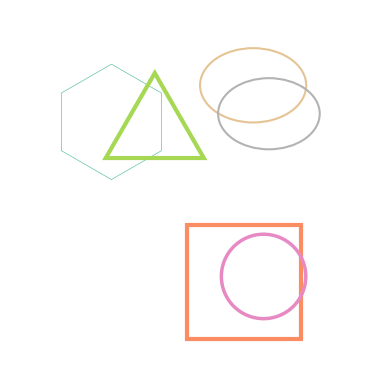[{"shape": "hexagon", "thickness": 0.5, "radius": 0.75, "center": [0.289, 0.683]}, {"shape": "square", "thickness": 3, "radius": 0.74, "center": [0.634, 0.267]}, {"shape": "circle", "thickness": 2.5, "radius": 0.55, "center": [0.685, 0.282]}, {"shape": "triangle", "thickness": 3, "radius": 0.74, "center": [0.402, 0.663]}, {"shape": "oval", "thickness": 1.5, "radius": 0.69, "center": [0.657, 0.778]}, {"shape": "oval", "thickness": 1.5, "radius": 0.66, "center": [0.698, 0.705]}]